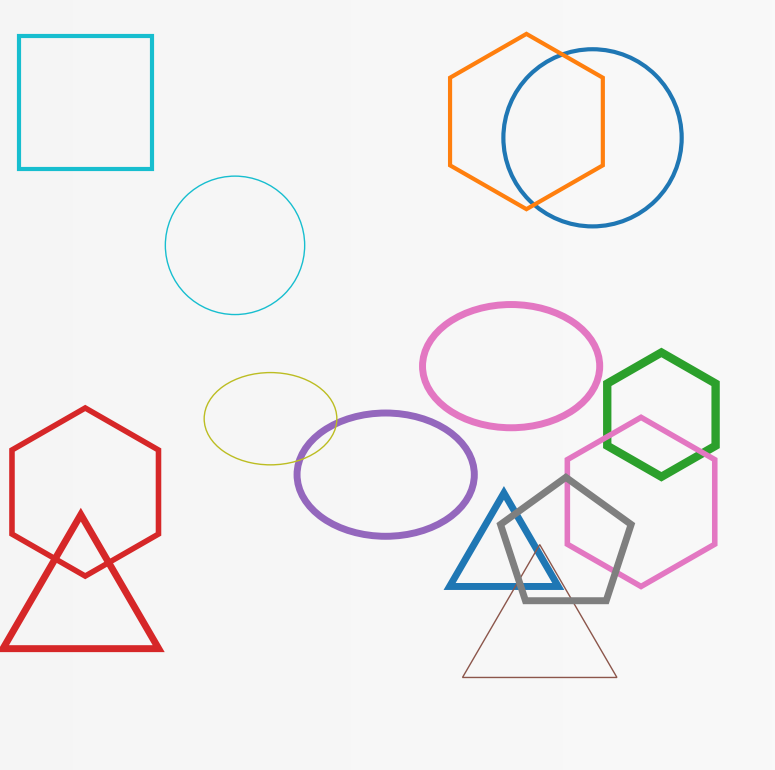[{"shape": "circle", "thickness": 1.5, "radius": 0.58, "center": [0.765, 0.821]}, {"shape": "triangle", "thickness": 2.5, "radius": 0.4, "center": [0.65, 0.279]}, {"shape": "hexagon", "thickness": 1.5, "radius": 0.57, "center": [0.679, 0.842]}, {"shape": "hexagon", "thickness": 3, "radius": 0.4, "center": [0.853, 0.462]}, {"shape": "triangle", "thickness": 2.5, "radius": 0.58, "center": [0.104, 0.216]}, {"shape": "hexagon", "thickness": 2, "radius": 0.55, "center": [0.11, 0.361]}, {"shape": "oval", "thickness": 2.5, "radius": 0.57, "center": [0.498, 0.384]}, {"shape": "triangle", "thickness": 0.5, "radius": 0.58, "center": [0.696, 0.178]}, {"shape": "oval", "thickness": 2.5, "radius": 0.57, "center": [0.66, 0.524]}, {"shape": "hexagon", "thickness": 2, "radius": 0.55, "center": [0.827, 0.348]}, {"shape": "pentagon", "thickness": 2.5, "radius": 0.44, "center": [0.73, 0.292]}, {"shape": "oval", "thickness": 0.5, "radius": 0.43, "center": [0.349, 0.456]}, {"shape": "square", "thickness": 1.5, "radius": 0.43, "center": [0.111, 0.867]}, {"shape": "circle", "thickness": 0.5, "radius": 0.45, "center": [0.303, 0.681]}]